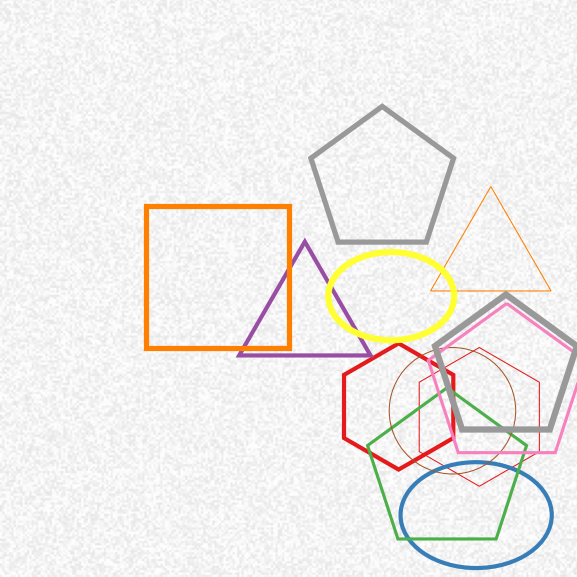[{"shape": "hexagon", "thickness": 2, "radius": 0.55, "center": [0.69, 0.295]}, {"shape": "hexagon", "thickness": 0.5, "radius": 0.6, "center": [0.83, 0.277]}, {"shape": "oval", "thickness": 2, "radius": 0.65, "center": [0.825, 0.107]}, {"shape": "pentagon", "thickness": 1.5, "radius": 0.72, "center": [0.774, 0.183]}, {"shape": "triangle", "thickness": 2, "radius": 0.66, "center": [0.528, 0.449]}, {"shape": "triangle", "thickness": 0.5, "radius": 0.6, "center": [0.85, 0.556]}, {"shape": "square", "thickness": 2.5, "radius": 0.62, "center": [0.377, 0.52]}, {"shape": "oval", "thickness": 3, "radius": 0.55, "center": [0.677, 0.486]}, {"shape": "circle", "thickness": 0.5, "radius": 0.55, "center": [0.783, 0.288]}, {"shape": "pentagon", "thickness": 1.5, "radius": 0.71, "center": [0.877, 0.331]}, {"shape": "pentagon", "thickness": 2.5, "radius": 0.65, "center": [0.662, 0.685]}, {"shape": "pentagon", "thickness": 3, "radius": 0.65, "center": [0.876, 0.36]}]